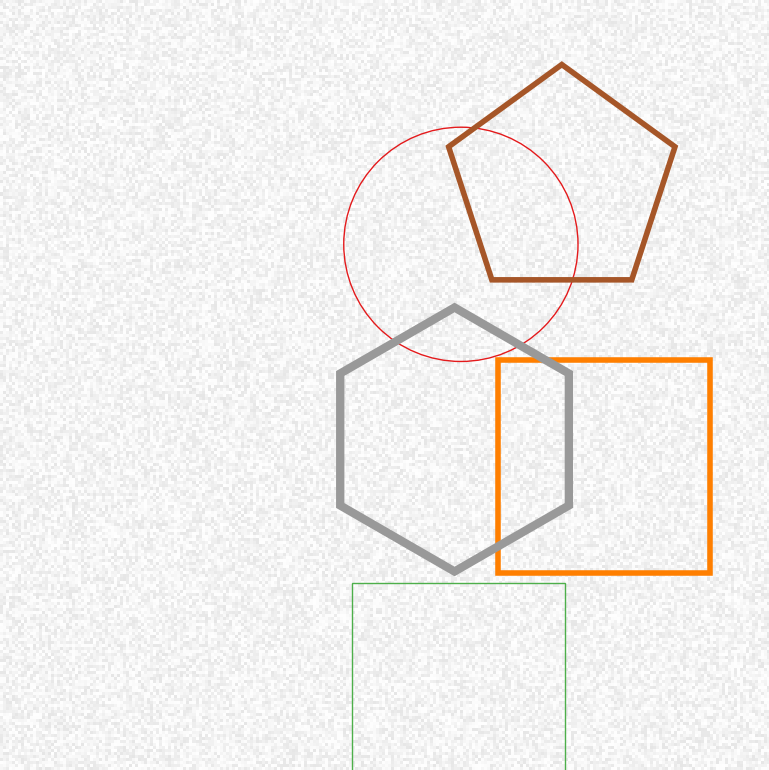[{"shape": "circle", "thickness": 0.5, "radius": 0.76, "center": [0.599, 0.683]}, {"shape": "square", "thickness": 0.5, "radius": 0.69, "center": [0.595, 0.104]}, {"shape": "square", "thickness": 2, "radius": 0.69, "center": [0.784, 0.394]}, {"shape": "pentagon", "thickness": 2, "radius": 0.77, "center": [0.73, 0.762]}, {"shape": "hexagon", "thickness": 3, "radius": 0.86, "center": [0.59, 0.429]}]